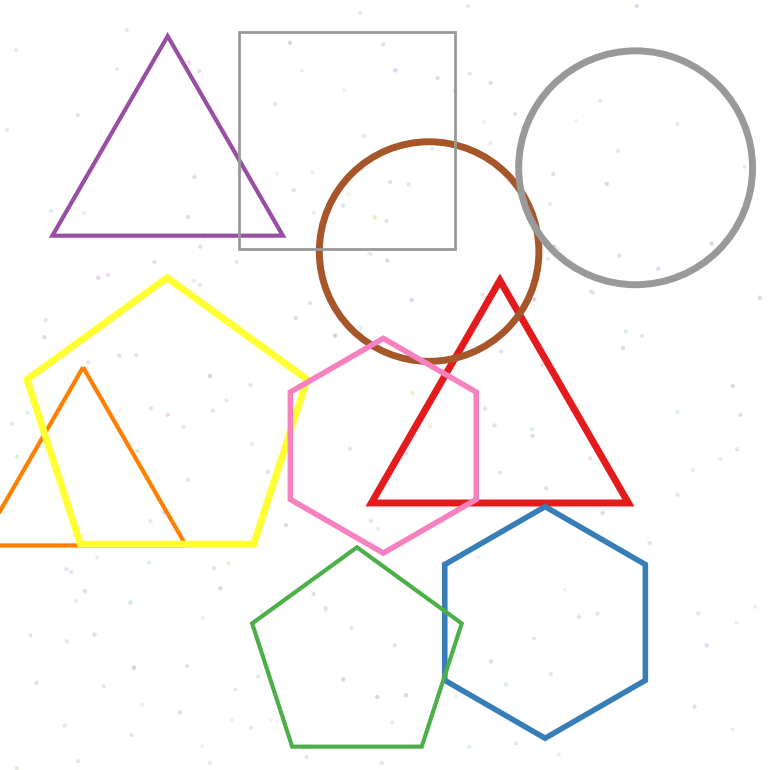[{"shape": "triangle", "thickness": 2.5, "radius": 0.96, "center": [0.649, 0.443]}, {"shape": "hexagon", "thickness": 2, "radius": 0.75, "center": [0.708, 0.192]}, {"shape": "pentagon", "thickness": 1.5, "radius": 0.72, "center": [0.464, 0.146]}, {"shape": "triangle", "thickness": 1.5, "radius": 0.86, "center": [0.218, 0.78]}, {"shape": "triangle", "thickness": 1.5, "radius": 0.77, "center": [0.108, 0.369]}, {"shape": "pentagon", "thickness": 2.5, "radius": 0.96, "center": [0.217, 0.448]}, {"shape": "circle", "thickness": 2.5, "radius": 0.71, "center": [0.557, 0.673]}, {"shape": "hexagon", "thickness": 2, "radius": 0.7, "center": [0.498, 0.421]}, {"shape": "square", "thickness": 1, "radius": 0.7, "center": [0.451, 0.818]}, {"shape": "circle", "thickness": 2.5, "radius": 0.76, "center": [0.825, 0.782]}]